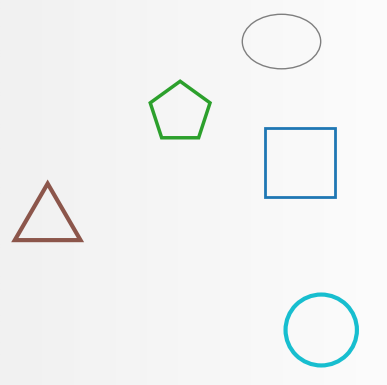[{"shape": "square", "thickness": 2, "radius": 0.45, "center": [0.775, 0.578]}, {"shape": "pentagon", "thickness": 2.5, "radius": 0.41, "center": [0.465, 0.708]}, {"shape": "triangle", "thickness": 3, "radius": 0.49, "center": [0.123, 0.425]}, {"shape": "oval", "thickness": 1, "radius": 0.51, "center": [0.726, 0.892]}, {"shape": "circle", "thickness": 3, "radius": 0.46, "center": [0.829, 0.143]}]